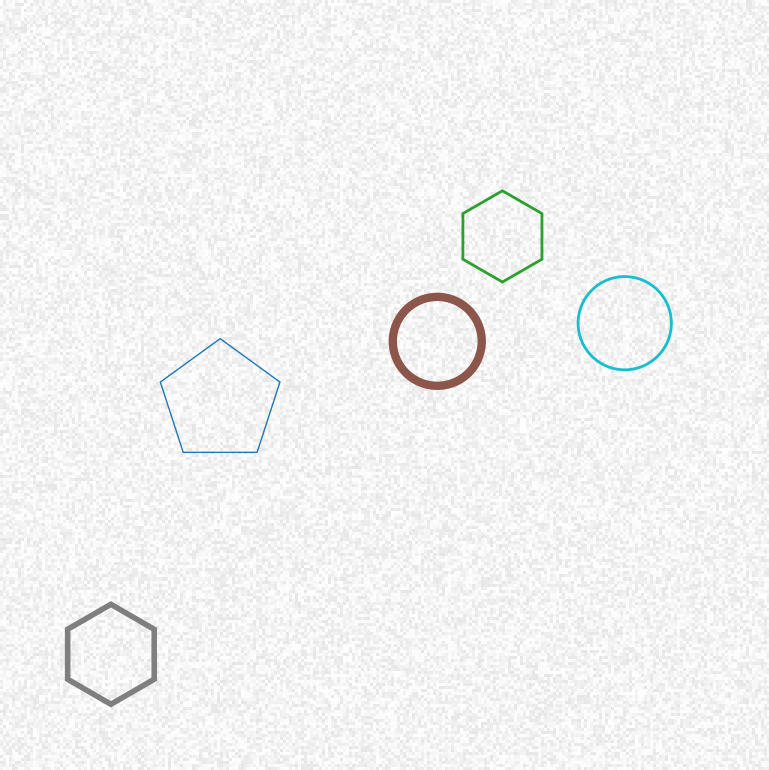[{"shape": "pentagon", "thickness": 0.5, "radius": 0.41, "center": [0.286, 0.479]}, {"shape": "hexagon", "thickness": 1, "radius": 0.3, "center": [0.652, 0.693]}, {"shape": "circle", "thickness": 3, "radius": 0.29, "center": [0.568, 0.557]}, {"shape": "hexagon", "thickness": 2, "radius": 0.32, "center": [0.144, 0.15]}, {"shape": "circle", "thickness": 1, "radius": 0.3, "center": [0.811, 0.58]}]